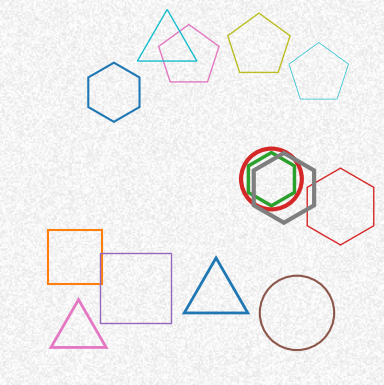[{"shape": "hexagon", "thickness": 1.5, "radius": 0.38, "center": [0.296, 0.76]}, {"shape": "triangle", "thickness": 2, "radius": 0.48, "center": [0.561, 0.235]}, {"shape": "square", "thickness": 1.5, "radius": 0.35, "center": [0.194, 0.332]}, {"shape": "hexagon", "thickness": 2.5, "radius": 0.35, "center": [0.705, 0.535]}, {"shape": "circle", "thickness": 3, "radius": 0.39, "center": [0.705, 0.535]}, {"shape": "hexagon", "thickness": 1, "radius": 0.5, "center": [0.884, 0.463]}, {"shape": "square", "thickness": 1, "radius": 0.46, "center": [0.351, 0.252]}, {"shape": "circle", "thickness": 1.5, "radius": 0.48, "center": [0.771, 0.187]}, {"shape": "triangle", "thickness": 2, "radius": 0.41, "center": [0.204, 0.139]}, {"shape": "pentagon", "thickness": 1, "radius": 0.41, "center": [0.491, 0.854]}, {"shape": "hexagon", "thickness": 3, "radius": 0.45, "center": [0.737, 0.512]}, {"shape": "pentagon", "thickness": 1, "radius": 0.43, "center": [0.673, 0.881]}, {"shape": "pentagon", "thickness": 0.5, "radius": 0.41, "center": [0.828, 0.808]}, {"shape": "triangle", "thickness": 1, "radius": 0.45, "center": [0.434, 0.886]}]